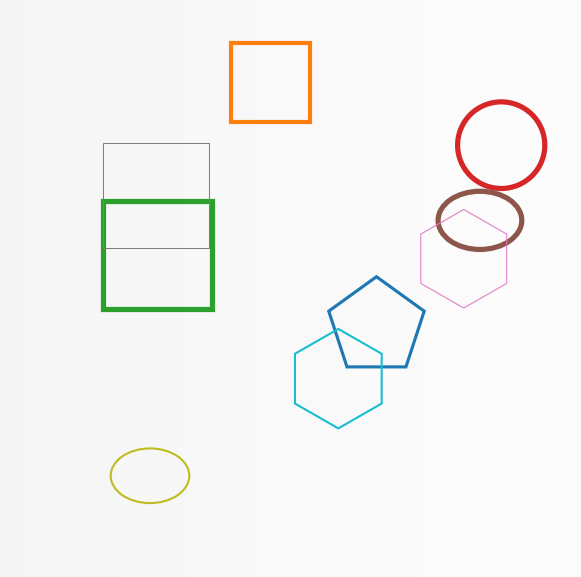[{"shape": "pentagon", "thickness": 1.5, "radius": 0.43, "center": [0.648, 0.434]}, {"shape": "square", "thickness": 2, "radius": 0.34, "center": [0.465, 0.857]}, {"shape": "square", "thickness": 2.5, "radius": 0.47, "center": [0.271, 0.557]}, {"shape": "circle", "thickness": 2.5, "radius": 0.38, "center": [0.862, 0.748]}, {"shape": "oval", "thickness": 2.5, "radius": 0.36, "center": [0.826, 0.618]}, {"shape": "hexagon", "thickness": 0.5, "radius": 0.43, "center": [0.798, 0.551]}, {"shape": "square", "thickness": 0.5, "radius": 0.45, "center": [0.269, 0.66]}, {"shape": "oval", "thickness": 1, "radius": 0.34, "center": [0.258, 0.175]}, {"shape": "hexagon", "thickness": 1, "radius": 0.43, "center": [0.582, 0.343]}]